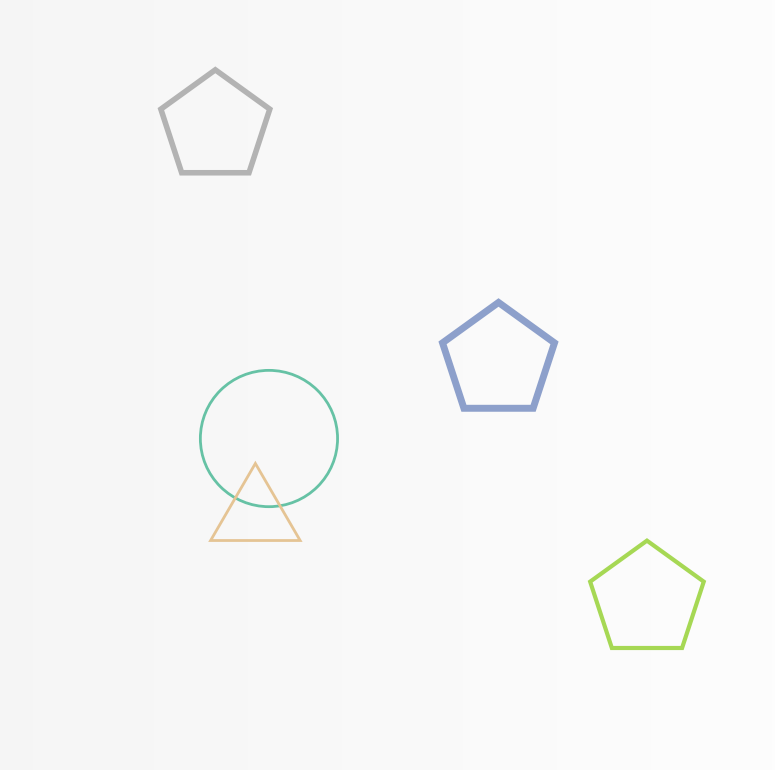[{"shape": "circle", "thickness": 1, "radius": 0.44, "center": [0.347, 0.43]}, {"shape": "pentagon", "thickness": 2.5, "radius": 0.38, "center": [0.643, 0.531]}, {"shape": "pentagon", "thickness": 1.5, "radius": 0.39, "center": [0.835, 0.221]}, {"shape": "triangle", "thickness": 1, "radius": 0.33, "center": [0.33, 0.331]}, {"shape": "pentagon", "thickness": 2, "radius": 0.37, "center": [0.278, 0.835]}]